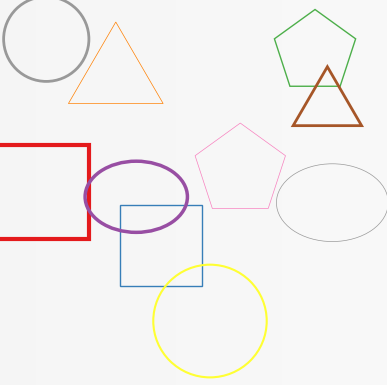[{"shape": "square", "thickness": 3, "radius": 0.61, "center": [0.108, 0.502]}, {"shape": "square", "thickness": 1, "radius": 0.53, "center": [0.416, 0.363]}, {"shape": "pentagon", "thickness": 1, "radius": 0.55, "center": [0.813, 0.865]}, {"shape": "oval", "thickness": 2.5, "radius": 0.66, "center": [0.352, 0.489]}, {"shape": "triangle", "thickness": 0.5, "radius": 0.71, "center": [0.299, 0.802]}, {"shape": "circle", "thickness": 1.5, "radius": 0.73, "center": [0.542, 0.166]}, {"shape": "triangle", "thickness": 2, "radius": 0.51, "center": [0.845, 0.725]}, {"shape": "pentagon", "thickness": 0.5, "radius": 0.61, "center": [0.62, 0.558]}, {"shape": "oval", "thickness": 0.5, "radius": 0.72, "center": [0.858, 0.474]}, {"shape": "circle", "thickness": 2, "radius": 0.55, "center": [0.119, 0.899]}]